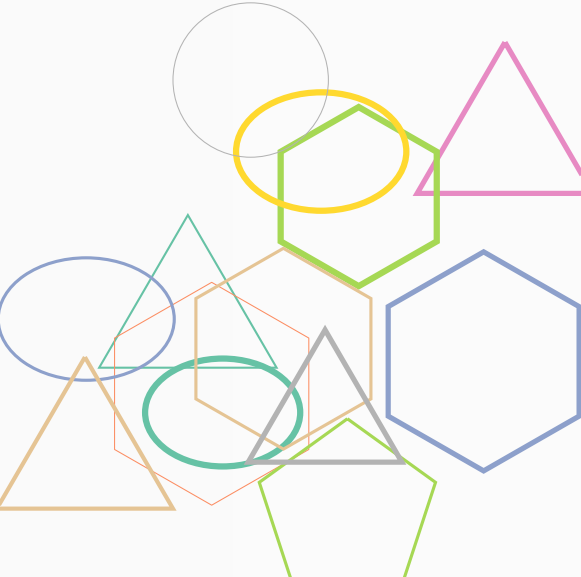[{"shape": "triangle", "thickness": 1, "radius": 0.88, "center": [0.323, 0.451]}, {"shape": "oval", "thickness": 3, "radius": 0.67, "center": [0.383, 0.285]}, {"shape": "hexagon", "thickness": 0.5, "radius": 0.96, "center": [0.364, 0.317]}, {"shape": "oval", "thickness": 1.5, "radius": 0.76, "center": [0.148, 0.447]}, {"shape": "hexagon", "thickness": 2.5, "radius": 0.95, "center": [0.832, 0.373]}, {"shape": "triangle", "thickness": 2.5, "radius": 0.87, "center": [0.869, 0.751]}, {"shape": "pentagon", "thickness": 1.5, "radius": 0.8, "center": [0.598, 0.115]}, {"shape": "hexagon", "thickness": 3, "radius": 0.78, "center": [0.617, 0.659]}, {"shape": "oval", "thickness": 3, "radius": 0.73, "center": [0.553, 0.737]}, {"shape": "hexagon", "thickness": 1.5, "radius": 0.87, "center": [0.488, 0.395]}, {"shape": "triangle", "thickness": 2, "radius": 0.87, "center": [0.146, 0.206]}, {"shape": "triangle", "thickness": 2.5, "radius": 0.76, "center": [0.559, 0.275]}, {"shape": "circle", "thickness": 0.5, "radius": 0.67, "center": [0.431, 0.861]}]